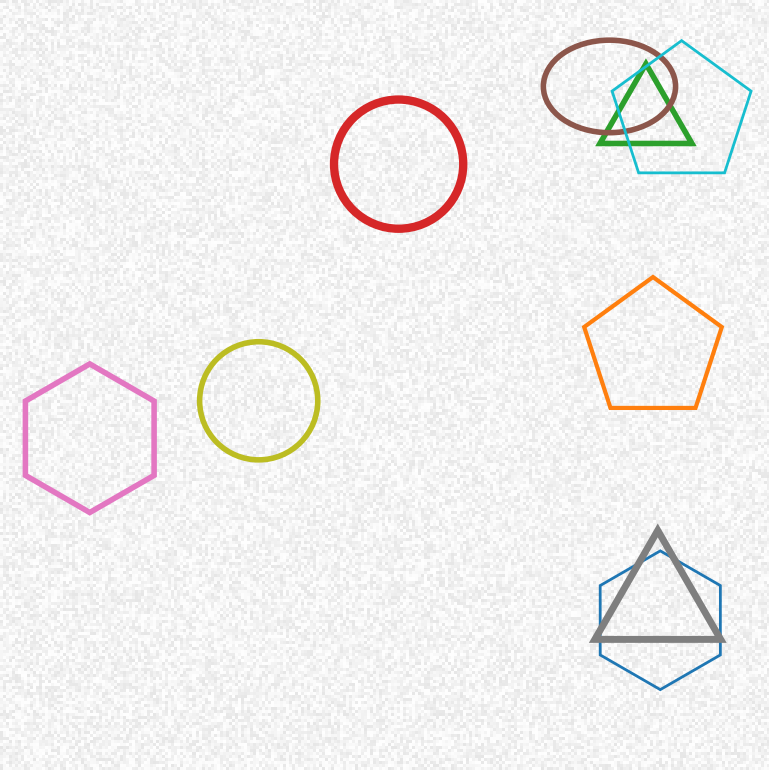[{"shape": "hexagon", "thickness": 1, "radius": 0.45, "center": [0.858, 0.194]}, {"shape": "pentagon", "thickness": 1.5, "radius": 0.47, "center": [0.848, 0.546]}, {"shape": "triangle", "thickness": 2, "radius": 0.34, "center": [0.839, 0.848]}, {"shape": "circle", "thickness": 3, "radius": 0.42, "center": [0.518, 0.787]}, {"shape": "oval", "thickness": 2, "radius": 0.43, "center": [0.792, 0.888]}, {"shape": "hexagon", "thickness": 2, "radius": 0.48, "center": [0.117, 0.431]}, {"shape": "triangle", "thickness": 2.5, "radius": 0.47, "center": [0.854, 0.217]}, {"shape": "circle", "thickness": 2, "radius": 0.38, "center": [0.336, 0.479]}, {"shape": "pentagon", "thickness": 1, "radius": 0.47, "center": [0.885, 0.852]}]